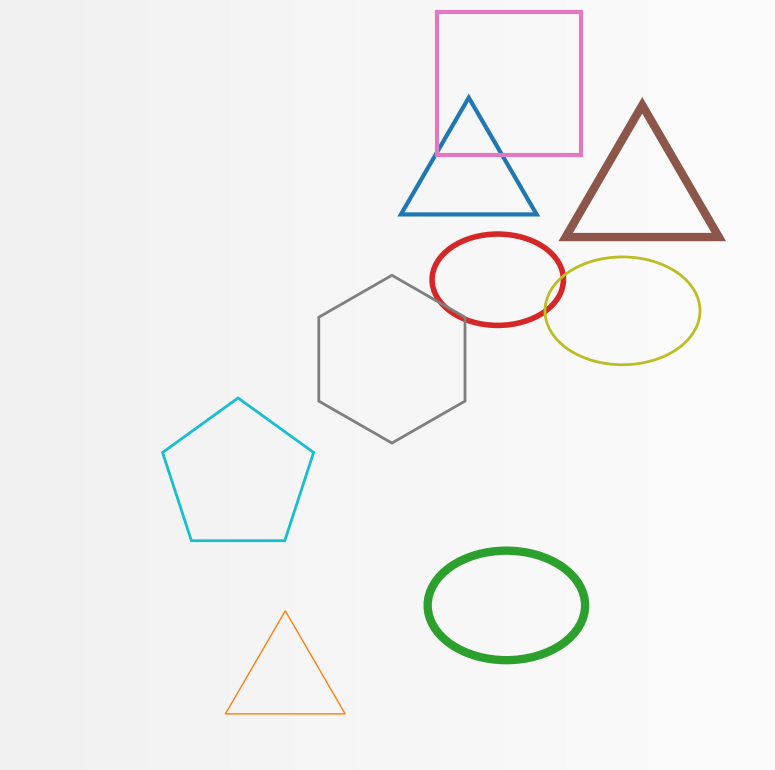[{"shape": "triangle", "thickness": 1.5, "radius": 0.51, "center": [0.605, 0.772]}, {"shape": "triangle", "thickness": 0.5, "radius": 0.45, "center": [0.368, 0.117]}, {"shape": "oval", "thickness": 3, "radius": 0.51, "center": [0.653, 0.214]}, {"shape": "oval", "thickness": 2, "radius": 0.42, "center": [0.642, 0.637]}, {"shape": "triangle", "thickness": 3, "radius": 0.57, "center": [0.829, 0.749]}, {"shape": "square", "thickness": 1.5, "radius": 0.46, "center": [0.657, 0.892]}, {"shape": "hexagon", "thickness": 1, "radius": 0.54, "center": [0.506, 0.534]}, {"shape": "oval", "thickness": 1, "radius": 0.5, "center": [0.803, 0.596]}, {"shape": "pentagon", "thickness": 1, "radius": 0.51, "center": [0.307, 0.381]}]